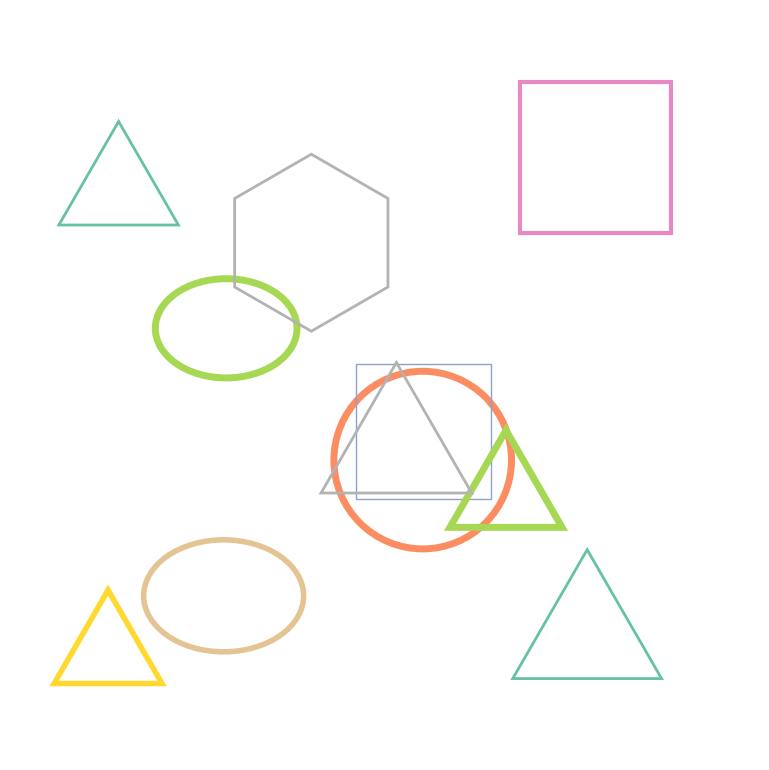[{"shape": "triangle", "thickness": 1, "radius": 0.56, "center": [0.763, 0.175]}, {"shape": "triangle", "thickness": 1, "radius": 0.45, "center": [0.154, 0.753]}, {"shape": "circle", "thickness": 2.5, "radius": 0.58, "center": [0.549, 0.402]}, {"shape": "square", "thickness": 0.5, "radius": 0.44, "center": [0.55, 0.44]}, {"shape": "square", "thickness": 1.5, "radius": 0.49, "center": [0.773, 0.796]}, {"shape": "oval", "thickness": 2.5, "radius": 0.46, "center": [0.294, 0.574]}, {"shape": "triangle", "thickness": 2.5, "radius": 0.42, "center": [0.657, 0.357]}, {"shape": "triangle", "thickness": 2, "radius": 0.4, "center": [0.14, 0.153]}, {"shape": "oval", "thickness": 2, "radius": 0.52, "center": [0.29, 0.226]}, {"shape": "triangle", "thickness": 1, "radius": 0.56, "center": [0.515, 0.416]}, {"shape": "hexagon", "thickness": 1, "radius": 0.57, "center": [0.404, 0.685]}]